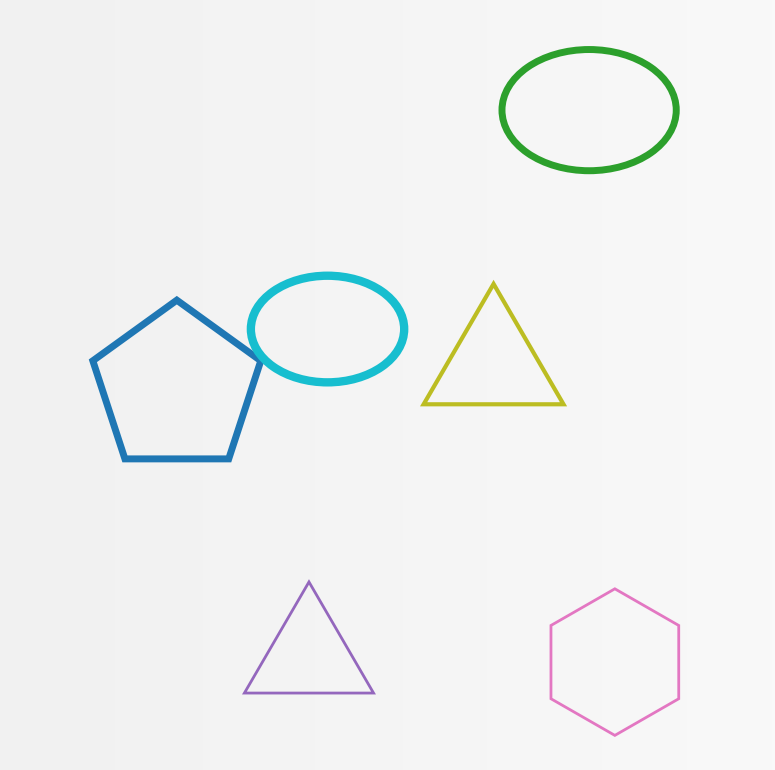[{"shape": "pentagon", "thickness": 2.5, "radius": 0.57, "center": [0.228, 0.496]}, {"shape": "oval", "thickness": 2.5, "radius": 0.56, "center": [0.76, 0.857]}, {"shape": "triangle", "thickness": 1, "radius": 0.48, "center": [0.399, 0.148]}, {"shape": "hexagon", "thickness": 1, "radius": 0.48, "center": [0.793, 0.14]}, {"shape": "triangle", "thickness": 1.5, "radius": 0.52, "center": [0.637, 0.527]}, {"shape": "oval", "thickness": 3, "radius": 0.49, "center": [0.423, 0.573]}]